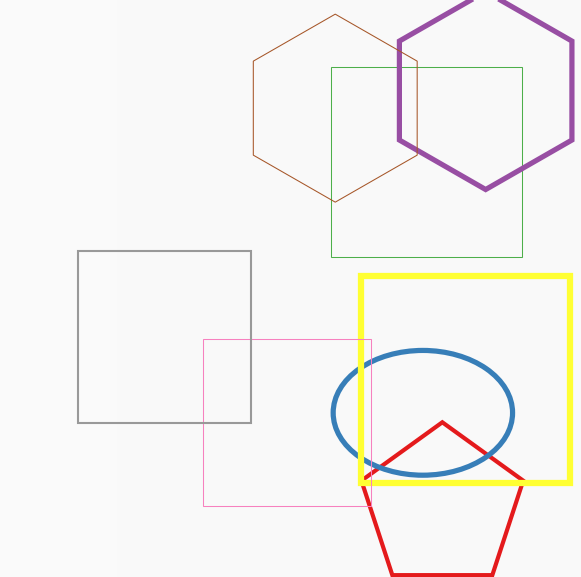[{"shape": "pentagon", "thickness": 2, "radius": 0.73, "center": [0.761, 0.122]}, {"shape": "oval", "thickness": 2.5, "radius": 0.77, "center": [0.728, 0.284]}, {"shape": "square", "thickness": 0.5, "radius": 0.82, "center": [0.734, 0.718]}, {"shape": "hexagon", "thickness": 2.5, "radius": 0.86, "center": [0.836, 0.842]}, {"shape": "square", "thickness": 3, "radius": 0.9, "center": [0.801, 0.343]}, {"shape": "hexagon", "thickness": 0.5, "radius": 0.81, "center": [0.577, 0.812]}, {"shape": "square", "thickness": 0.5, "radius": 0.72, "center": [0.494, 0.267]}, {"shape": "square", "thickness": 1, "radius": 0.75, "center": [0.283, 0.415]}]